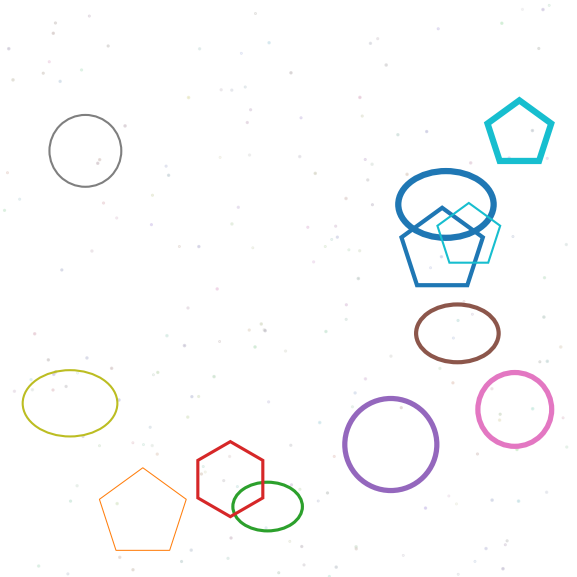[{"shape": "oval", "thickness": 3, "radius": 0.41, "center": [0.772, 0.645]}, {"shape": "pentagon", "thickness": 2, "radius": 0.37, "center": [0.766, 0.565]}, {"shape": "pentagon", "thickness": 0.5, "radius": 0.4, "center": [0.247, 0.11]}, {"shape": "oval", "thickness": 1.5, "radius": 0.3, "center": [0.463, 0.122]}, {"shape": "hexagon", "thickness": 1.5, "radius": 0.32, "center": [0.399, 0.169]}, {"shape": "circle", "thickness": 2.5, "radius": 0.4, "center": [0.677, 0.229]}, {"shape": "oval", "thickness": 2, "radius": 0.36, "center": [0.792, 0.422]}, {"shape": "circle", "thickness": 2.5, "radius": 0.32, "center": [0.891, 0.29]}, {"shape": "circle", "thickness": 1, "radius": 0.31, "center": [0.148, 0.738]}, {"shape": "oval", "thickness": 1, "radius": 0.41, "center": [0.121, 0.301]}, {"shape": "pentagon", "thickness": 1, "radius": 0.29, "center": [0.812, 0.591]}, {"shape": "pentagon", "thickness": 3, "radius": 0.29, "center": [0.899, 0.767]}]